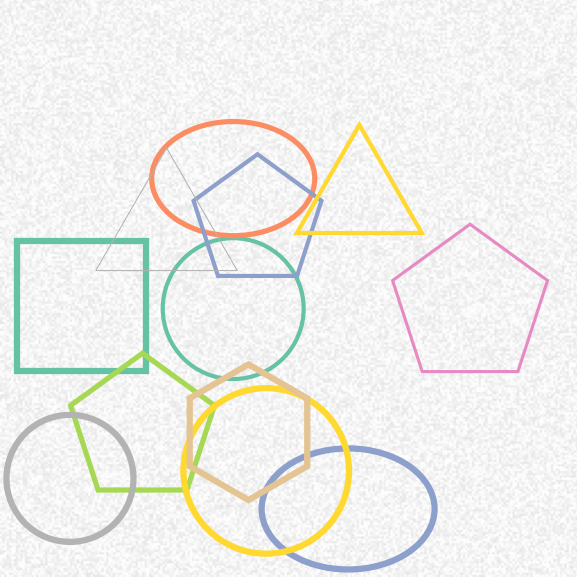[{"shape": "circle", "thickness": 2, "radius": 0.61, "center": [0.404, 0.465]}, {"shape": "square", "thickness": 3, "radius": 0.56, "center": [0.141, 0.469]}, {"shape": "oval", "thickness": 2.5, "radius": 0.71, "center": [0.404, 0.69]}, {"shape": "pentagon", "thickness": 2, "radius": 0.58, "center": [0.446, 0.616]}, {"shape": "oval", "thickness": 3, "radius": 0.75, "center": [0.603, 0.118]}, {"shape": "pentagon", "thickness": 1.5, "radius": 0.71, "center": [0.814, 0.47]}, {"shape": "pentagon", "thickness": 2.5, "radius": 0.65, "center": [0.247, 0.257]}, {"shape": "triangle", "thickness": 2, "radius": 0.62, "center": [0.622, 0.658]}, {"shape": "circle", "thickness": 3, "radius": 0.72, "center": [0.461, 0.184]}, {"shape": "hexagon", "thickness": 3, "radius": 0.59, "center": [0.43, 0.251]}, {"shape": "circle", "thickness": 3, "radius": 0.55, "center": [0.121, 0.171]}, {"shape": "triangle", "thickness": 0.5, "radius": 0.71, "center": [0.288, 0.601]}]